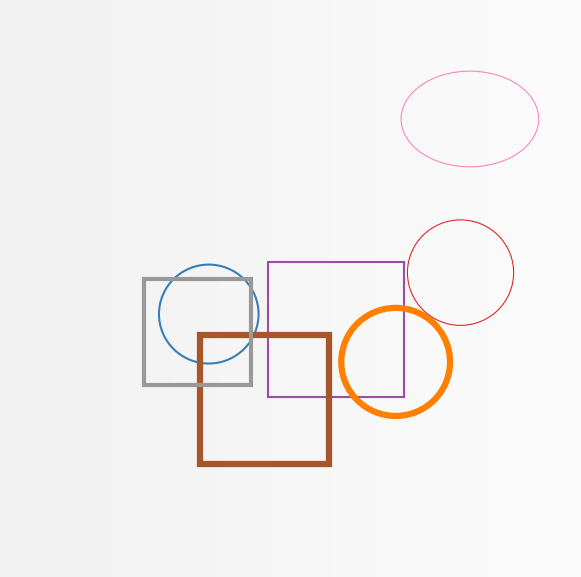[{"shape": "circle", "thickness": 0.5, "radius": 0.46, "center": [0.792, 0.527]}, {"shape": "circle", "thickness": 1, "radius": 0.43, "center": [0.359, 0.455]}, {"shape": "square", "thickness": 1, "radius": 0.59, "center": [0.578, 0.429]}, {"shape": "circle", "thickness": 3, "radius": 0.47, "center": [0.681, 0.372]}, {"shape": "square", "thickness": 3, "radius": 0.55, "center": [0.455, 0.307]}, {"shape": "oval", "thickness": 0.5, "radius": 0.59, "center": [0.808, 0.793]}, {"shape": "square", "thickness": 2, "radius": 0.46, "center": [0.34, 0.424]}]